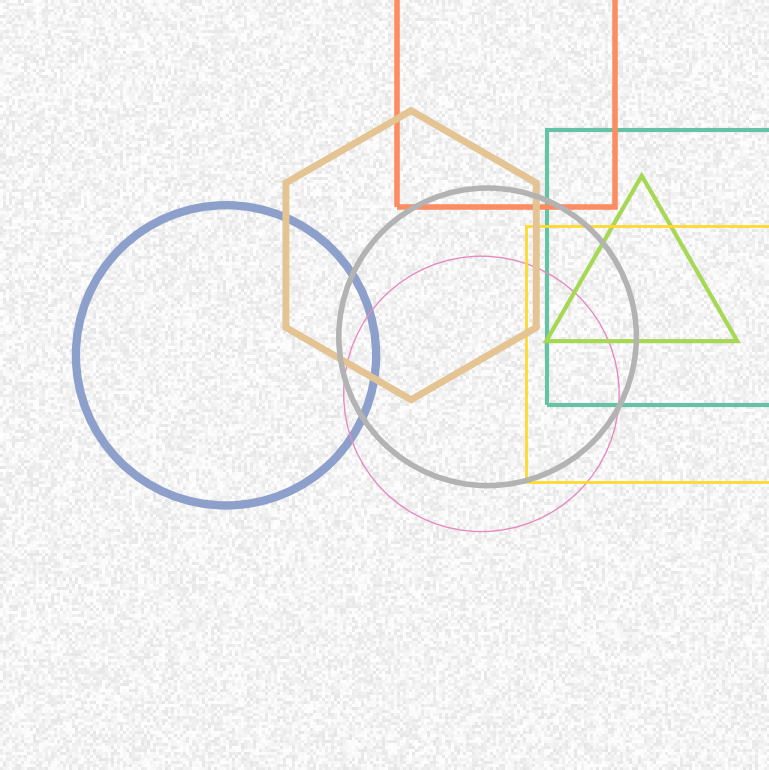[{"shape": "square", "thickness": 1.5, "radius": 0.89, "center": [0.89, 0.653]}, {"shape": "square", "thickness": 2, "radius": 0.71, "center": [0.658, 0.873]}, {"shape": "circle", "thickness": 3, "radius": 0.97, "center": [0.294, 0.539]}, {"shape": "circle", "thickness": 0.5, "radius": 0.89, "center": [0.625, 0.488]}, {"shape": "triangle", "thickness": 1.5, "radius": 0.72, "center": [0.833, 0.629]}, {"shape": "square", "thickness": 1, "radius": 0.83, "center": [0.85, 0.54]}, {"shape": "hexagon", "thickness": 2.5, "radius": 0.94, "center": [0.534, 0.669]}, {"shape": "circle", "thickness": 2, "radius": 0.97, "center": [0.633, 0.563]}]